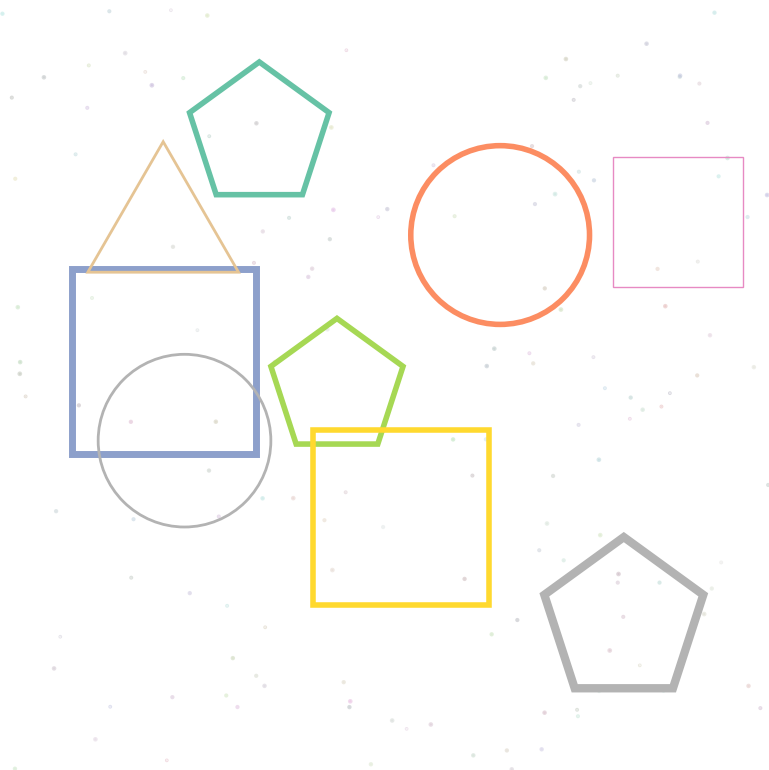[{"shape": "pentagon", "thickness": 2, "radius": 0.48, "center": [0.337, 0.824]}, {"shape": "circle", "thickness": 2, "radius": 0.58, "center": [0.65, 0.695]}, {"shape": "square", "thickness": 2.5, "radius": 0.6, "center": [0.213, 0.53]}, {"shape": "square", "thickness": 0.5, "radius": 0.42, "center": [0.881, 0.712]}, {"shape": "pentagon", "thickness": 2, "radius": 0.45, "center": [0.438, 0.496]}, {"shape": "square", "thickness": 2, "radius": 0.57, "center": [0.521, 0.328]}, {"shape": "triangle", "thickness": 1, "radius": 0.57, "center": [0.212, 0.703]}, {"shape": "circle", "thickness": 1, "radius": 0.56, "center": [0.24, 0.428]}, {"shape": "pentagon", "thickness": 3, "radius": 0.54, "center": [0.81, 0.194]}]